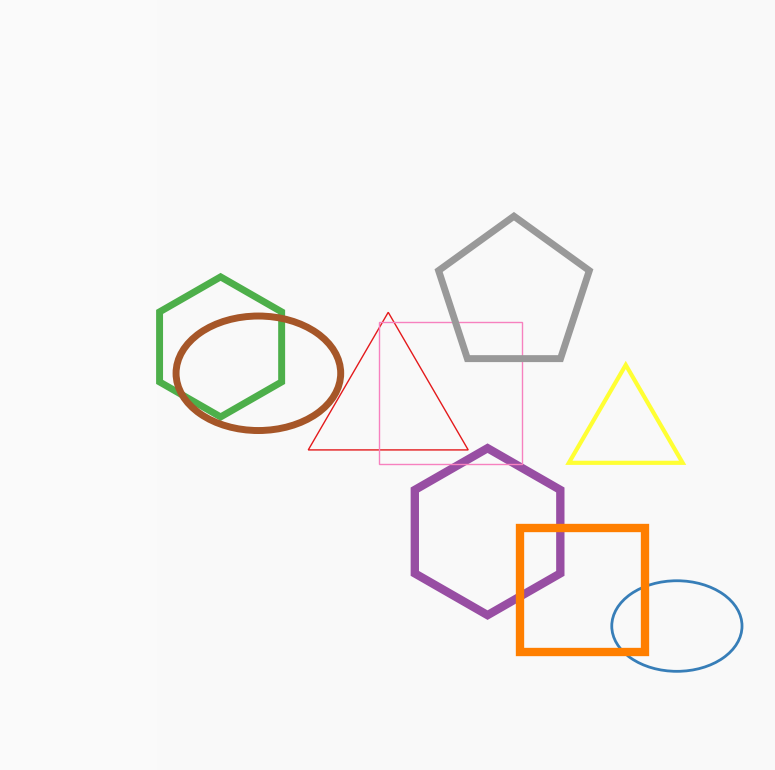[{"shape": "triangle", "thickness": 0.5, "radius": 0.6, "center": [0.501, 0.475]}, {"shape": "oval", "thickness": 1, "radius": 0.42, "center": [0.873, 0.187]}, {"shape": "hexagon", "thickness": 2.5, "radius": 0.45, "center": [0.285, 0.549]}, {"shape": "hexagon", "thickness": 3, "radius": 0.54, "center": [0.629, 0.31]}, {"shape": "square", "thickness": 3, "radius": 0.4, "center": [0.752, 0.234]}, {"shape": "triangle", "thickness": 1.5, "radius": 0.42, "center": [0.807, 0.441]}, {"shape": "oval", "thickness": 2.5, "radius": 0.53, "center": [0.333, 0.515]}, {"shape": "square", "thickness": 0.5, "radius": 0.46, "center": [0.581, 0.49]}, {"shape": "pentagon", "thickness": 2.5, "radius": 0.51, "center": [0.663, 0.617]}]